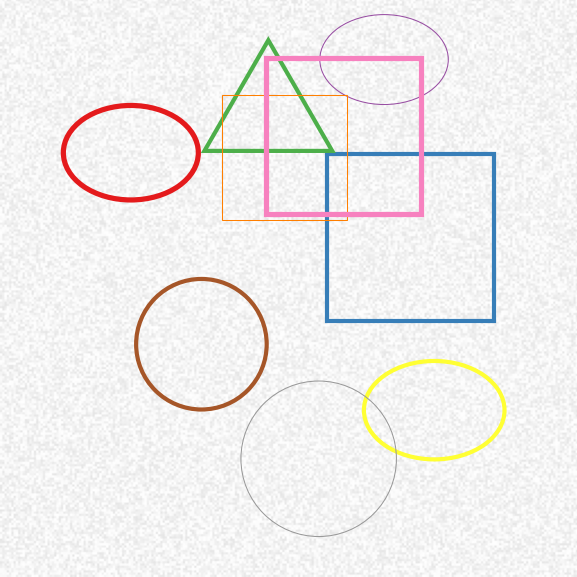[{"shape": "oval", "thickness": 2.5, "radius": 0.58, "center": [0.227, 0.735]}, {"shape": "square", "thickness": 2, "radius": 0.72, "center": [0.711, 0.587]}, {"shape": "triangle", "thickness": 2, "radius": 0.64, "center": [0.465, 0.802]}, {"shape": "oval", "thickness": 0.5, "radius": 0.56, "center": [0.665, 0.896]}, {"shape": "square", "thickness": 0.5, "radius": 0.54, "center": [0.492, 0.726]}, {"shape": "oval", "thickness": 2, "radius": 0.61, "center": [0.752, 0.289]}, {"shape": "circle", "thickness": 2, "radius": 0.57, "center": [0.349, 0.403]}, {"shape": "square", "thickness": 2.5, "radius": 0.67, "center": [0.595, 0.764]}, {"shape": "circle", "thickness": 0.5, "radius": 0.67, "center": [0.552, 0.205]}]